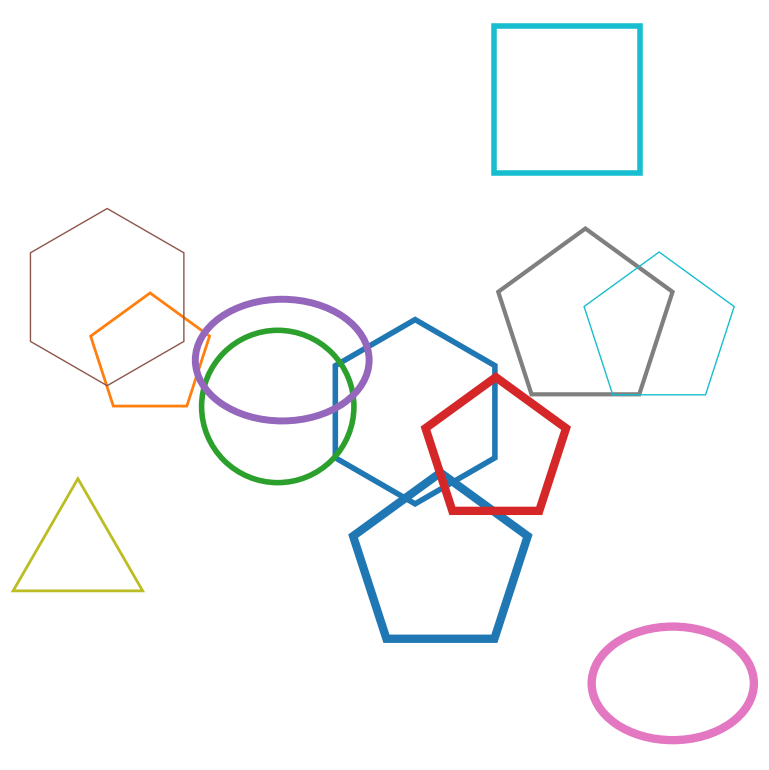[{"shape": "hexagon", "thickness": 2, "radius": 0.6, "center": [0.539, 0.465]}, {"shape": "pentagon", "thickness": 3, "radius": 0.6, "center": [0.572, 0.267]}, {"shape": "pentagon", "thickness": 1, "radius": 0.41, "center": [0.195, 0.538]}, {"shape": "circle", "thickness": 2, "radius": 0.49, "center": [0.361, 0.472]}, {"shape": "pentagon", "thickness": 3, "radius": 0.48, "center": [0.644, 0.414]}, {"shape": "oval", "thickness": 2.5, "radius": 0.56, "center": [0.367, 0.532]}, {"shape": "hexagon", "thickness": 0.5, "radius": 0.58, "center": [0.139, 0.614]}, {"shape": "oval", "thickness": 3, "radius": 0.53, "center": [0.874, 0.113]}, {"shape": "pentagon", "thickness": 1.5, "radius": 0.6, "center": [0.76, 0.584]}, {"shape": "triangle", "thickness": 1, "radius": 0.49, "center": [0.101, 0.281]}, {"shape": "square", "thickness": 2, "radius": 0.48, "center": [0.736, 0.871]}, {"shape": "pentagon", "thickness": 0.5, "radius": 0.51, "center": [0.856, 0.57]}]